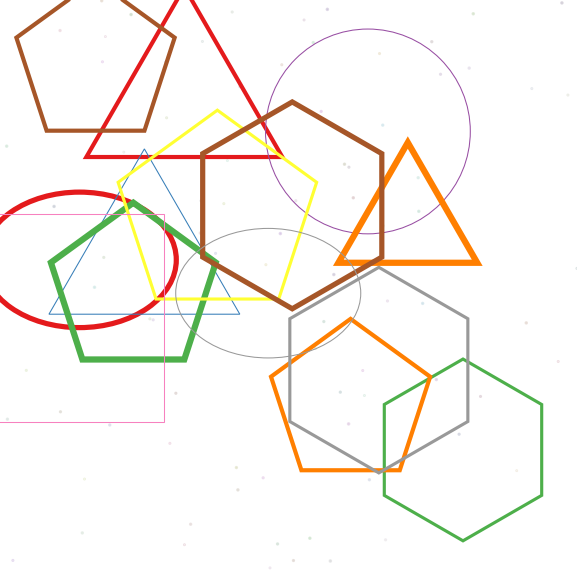[{"shape": "oval", "thickness": 2.5, "radius": 0.84, "center": [0.138, 0.549]}, {"shape": "triangle", "thickness": 2, "radius": 0.98, "center": [0.319, 0.825]}, {"shape": "triangle", "thickness": 0.5, "radius": 0.95, "center": [0.25, 0.55]}, {"shape": "pentagon", "thickness": 3, "radius": 0.75, "center": [0.231, 0.498]}, {"shape": "hexagon", "thickness": 1.5, "radius": 0.79, "center": [0.802, 0.22]}, {"shape": "circle", "thickness": 0.5, "radius": 0.89, "center": [0.637, 0.772]}, {"shape": "triangle", "thickness": 3, "radius": 0.69, "center": [0.706, 0.614]}, {"shape": "pentagon", "thickness": 2, "radius": 0.72, "center": [0.607, 0.302]}, {"shape": "pentagon", "thickness": 1.5, "radius": 0.9, "center": [0.376, 0.628]}, {"shape": "pentagon", "thickness": 2, "radius": 0.72, "center": [0.165, 0.889]}, {"shape": "hexagon", "thickness": 2.5, "radius": 0.9, "center": [0.506, 0.644]}, {"shape": "square", "thickness": 0.5, "radius": 0.9, "center": [0.105, 0.448]}, {"shape": "oval", "thickness": 0.5, "radius": 0.8, "center": [0.464, 0.491]}, {"shape": "hexagon", "thickness": 1.5, "radius": 0.89, "center": [0.656, 0.358]}]